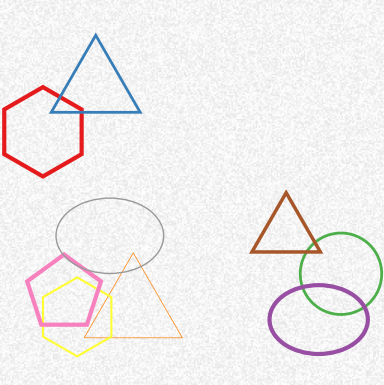[{"shape": "hexagon", "thickness": 3, "radius": 0.58, "center": [0.112, 0.658]}, {"shape": "triangle", "thickness": 2, "radius": 0.67, "center": [0.249, 0.775]}, {"shape": "circle", "thickness": 2, "radius": 0.53, "center": [0.886, 0.289]}, {"shape": "oval", "thickness": 3, "radius": 0.64, "center": [0.828, 0.17]}, {"shape": "triangle", "thickness": 0.5, "radius": 0.74, "center": [0.346, 0.196]}, {"shape": "hexagon", "thickness": 1.5, "radius": 0.51, "center": [0.2, 0.177]}, {"shape": "triangle", "thickness": 2.5, "radius": 0.51, "center": [0.743, 0.397]}, {"shape": "pentagon", "thickness": 3, "radius": 0.5, "center": [0.166, 0.238]}, {"shape": "oval", "thickness": 1, "radius": 0.7, "center": [0.285, 0.388]}]